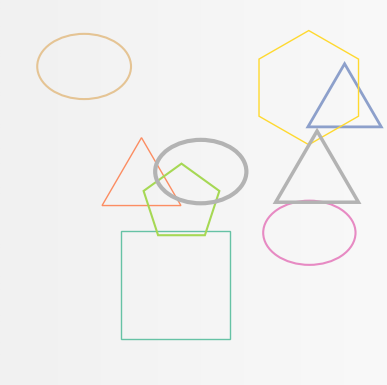[{"shape": "square", "thickness": 1, "radius": 0.7, "center": [0.452, 0.259]}, {"shape": "triangle", "thickness": 1, "radius": 0.59, "center": [0.365, 0.525]}, {"shape": "triangle", "thickness": 2, "radius": 0.55, "center": [0.889, 0.725]}, {"shape": "oval", "thickness": 1.5, "radius": 0.6, "center": [0.798, 0.395]}, {"shape": "pentagon", "thickness": 1.5, "radius": 0.51, "center": [0.468, 0.472]}, {"shape": "hexagon", "thickness": 1, "radius": 0.74, "center": [0.797, 0.772]}, {"shape": "oval", "thickness": 1.5, "radius": 0.61, "center": [0.217, 0.827]}, {"shape": "triangle", "thickness": 2.5, "radius": 0.62, "center": [0.818, 0.536]}, {"shape": "oval", "thickness": 3, "radius": 0.59, "center": [0.518, 0.554]}]